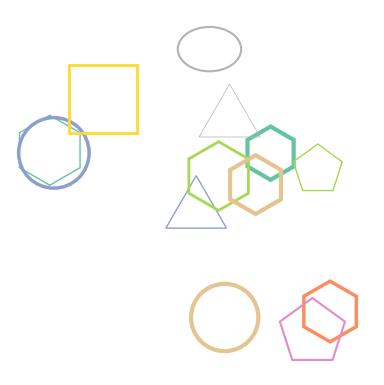[{"shape": "hexagon", "thickness": 3, "radius": 0.35, "center": [0.703, 0.602]}, {"shape": "hexagon", "thickness": 1, "radius": 0.45, "center": [0.129, 0.61]}, {"shape": "hexagon", "thickness": 2.5, "radius": 0.39, "center": [0.857, 0.191]}, {"shape": "triangle", "thickness": 1, "radius": 0.45, "center": [0.51, 0.453]}, {"shape": "circle", "thickness": 2.5, "radius": 0.46, "center": [0.14, 0.603]}, {"shape": "pentagon", "thickness": 1.5, "radius": 0.44, "center": [0.811, 0.137]}, {"shape": "hexagon", "thickness": 2, "radius": 0.45, "center": [0.568, 0.543]}, {"shape": "pentagon", "thickness": 1, "radius": 0.33, "center": [0.825, 0.559]}, {"shape": "square", "thickness": 2, "radius": 0.44, "center": [0.268, 0.743]}, {"shape": "hexagon", "thickness": 3, "radius": 0.38, "center": [0.664, 0.52]}, {"shape": "circle", "thickness": 3, "radius": 0.44, "center": [0.584, 0.175]}, {"shape": "oval", "thickness": 1.5, "radius": 0.41, "center": [0.544, 0.872]}, {"shape": "triangle", "thickness": 0.5, "radius": 0.46, "center": [0.596, 0.69]}]